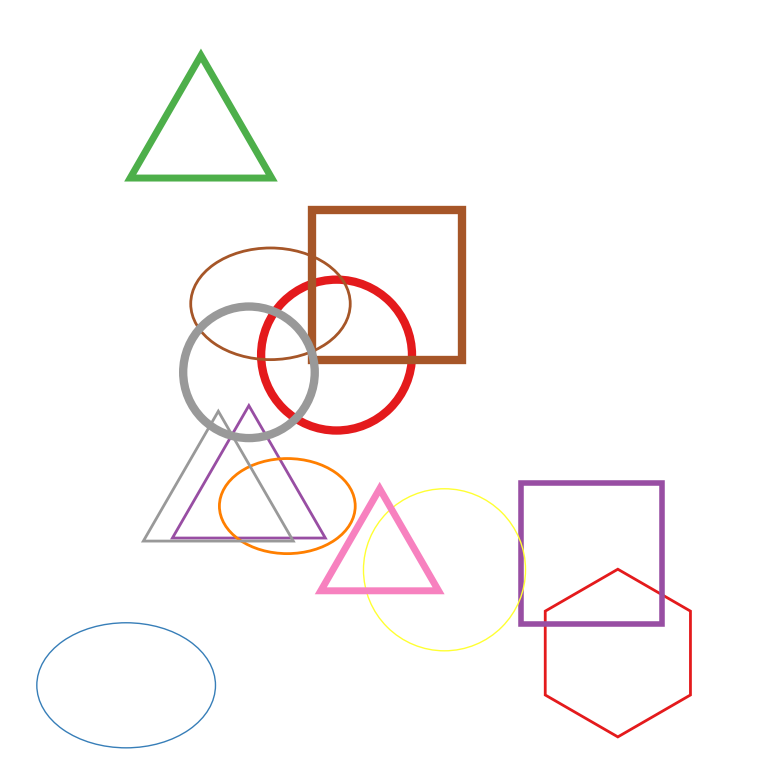[{"shape": "circle", "thickness": 3, "radius": 0.49, "center": [0.437, 0.539]}, {"shape": "hexagon", "thickness": 1, "radius": 0.54, "center": [0.802, 0.152]}, {"shape": "oval", "thickness": 0.5, "radius": 0.58, "center": [0.164, 0.11]}, {"shape": "triangle", "thickness": 2.5, "radius": 0.53, "center": [0.261, 0.822]}, {"shape": "square", "thickness": 2, "radius": 0.46, "center": [0.768, 0.281]}, {"shape": "triangle", "thickness": 1, "radius": 0.57, "center": [0.323, 0.359]}, {"shape": "oval", "thickness": 1, "radius": 0.44, "center": [0.373, 0.343]}, {"shape": "circle", "thickness": 0.5, "radius": 0.53, "center": [0.577, 0.26]}, {"shape": "square", "thickness": 3, "radius": 0.49, "center": [0.502, 0.63]}, {"shape": "oval", "thickness": 1, "radius": 0.52, "center": [0.351, 0.605]}, {"shape": "triangle", "thickness": 2.5, "radius": 0.44, "center": [0.493, 0.277]}, {"shape": "triangle", "thickness": 1, "radius": 0.56, "center": [0.284, 0.354]}, {"shape": "circle", "thickness": 3, "radius": 0.43, "center": [0.323, 0.516]}]